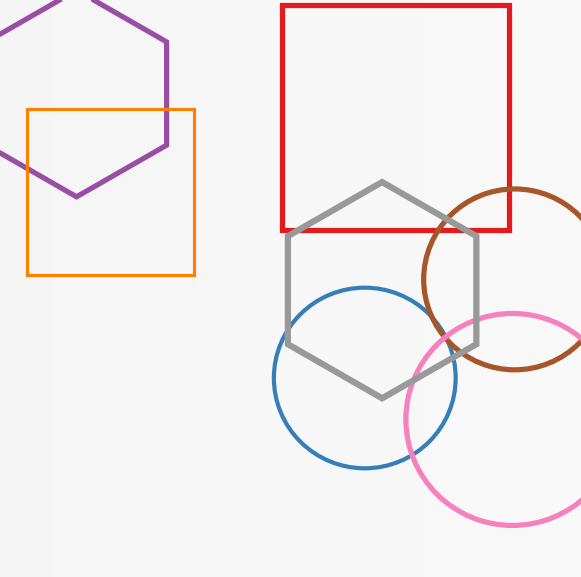[{"shape": "square", "thickness": 2.5, "radius": 0.98, "center": [0.681, 0.796]}, {"shape": "circle", "thickness": 2, "radius": 0.78, "center": [0.628, 0.345]}, {"shape": "hexagon", "thickness": 2.5, "radius": 0.89, "center": [0.132, 0.837]}, {"shape": "square", "thickness": 1.5, "radius": 0.72, "center": [0.19, 0.667]}, {"shape": "circle", "thickness": 2.5, "radius": 0.78, "center": [0.885, 0.515]}, {"shape": "circle", "thickness": 2.5, "radius": 0.92, "center": [0.882, 0.273]}, {"shape": "hexagon", "thickness": 3, "radius": 0.94, "center": [0.657, 0.497]}]